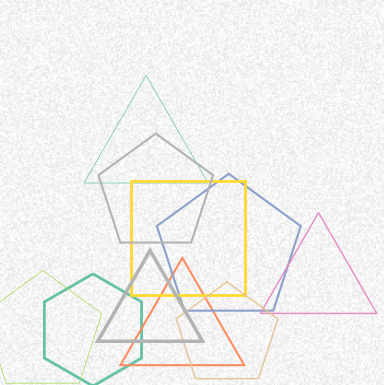[{"shape": "hexagon", "thickness": 2, "radius": 0.73, "center": [0.241, 0.143]}, {"shape": "triangle", "thickness": 0.5, "radius": 0.93, "center": [0.379, 0.618]}, {"shape": "triangle", "thickness": 1.5, "radius": 0.93, "center": [0.474, 0.144]}, {"shape": "pentagon", "thickness": 1.5, "radius": 0.98, "center": [0.594, 0.352]}, {"shape": "triangle", "thickness": 1, "radius": 0.87, "center": [0.827, 0.273]}, {"shape": "pentagon", "thickness": 0.5, "radius": 0.81, "center": [0.111, 0.135]}, {"shape": "square", "thickness": 2, "radius": 0.74, "center": [0.489, 0.381]}, {"shape": "pentagon", "thickness": 1, "radius": 0.7, "center": [0.59, 0.129]}, {"shape": "pentagon", "thickness": 1.5, "radius": 0.78, "center": [0.405, 0.497]}, {"shape": "triangle", "thickness": 2.5, "radius": 0.79, "center": [0.39, 0.192]}]